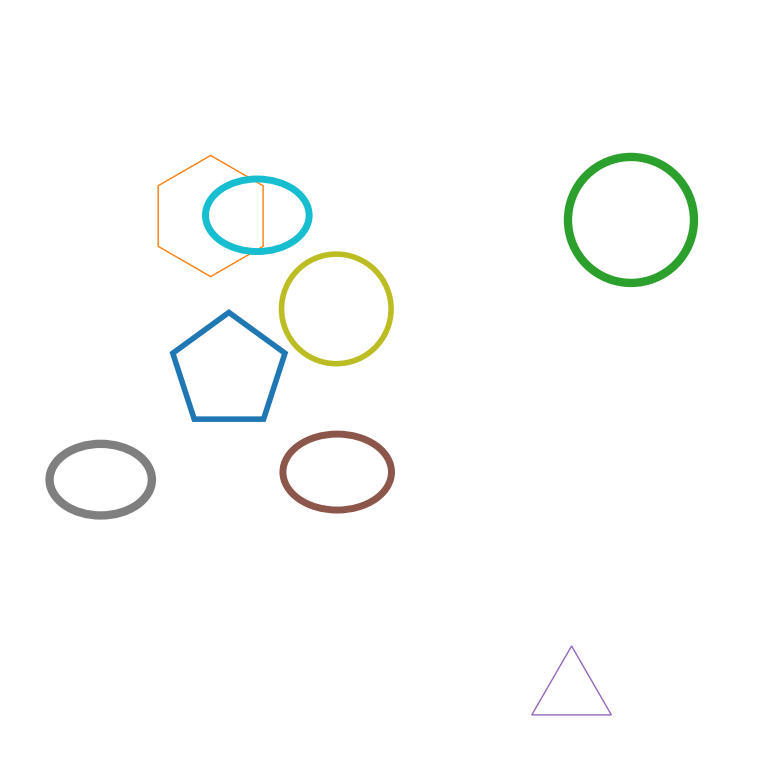[{"shape": "pentagon", "thickness": 2, "radius": 0.38, "center": [0.297, 0.518]}, {"shape": "hexagon", "thickness": 0.5, "radius": 0.39, "center": [0.274, 0.719]}, {"shape": "circle", "thickness": 3, "radius": 0.41, "center": [0.819, 0.714]}, {"shape": "triangle", "thickness": 0.5, "radius": 0.3, "center": [0.742, 0.101]}, {"shape": "oval", "thickness": 2.5, "radius": 0.35, "center": [0.438, 0.387]}, {"shape": "oval", "thickness": 3, "radius": 0.33, "center": [0.131, 0.377]}, {"shape": "circle", "thickness": 2, "radius": 0.36, "center": [0.437, 0.599]}, {"shape": "oval", "thickness": 2.5, "radius": 0.34, "center": [0.334, 0.72]}]